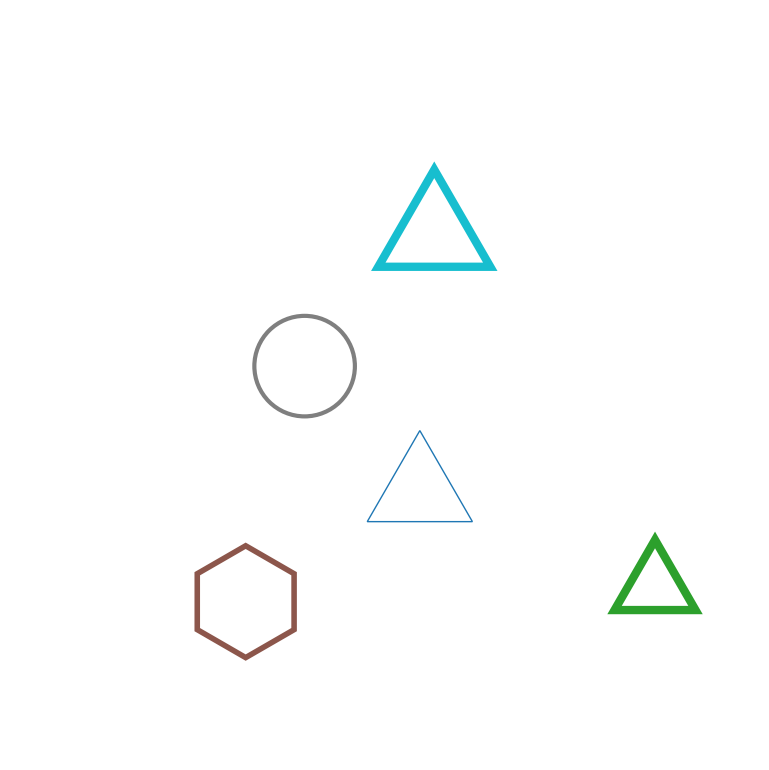[{"shape": "triangle", "thickness": 0.5, "radius": 0.39, "center": [0.545, 0.362]}, {"shape": "triangle", "thickness": 3, "radius": 0.3, "center": [0.851, 0.238]}, {"shape": "hexagon", "thickness": 2, "radius": 0.36, "center": [0.319, 0.219]}, {"shape": "circle", "thickness": 1.5, "radius": 0.33, "center": [0.396, 0.525]}, {"shape": "triangle", "thickness": 3, "radius": 0.42, "center": [0.564, 0.696]}]